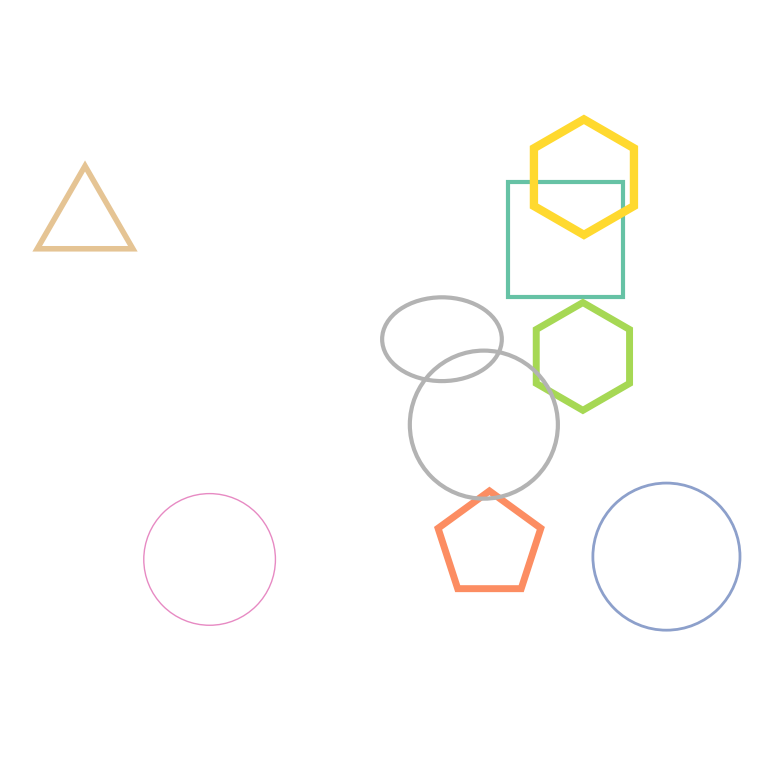[{"shape": "square", "thickness": 1.5, "radius": 0.37, "center": [0.734, 0.689]}, {"shape": "pentagon", "thickness": 2.5, "radius": 0.35, "center": [0.636, 0.292]}, {"shape": "circle", "thickness": 1, "radius": 0.48, "center": [0.865, 0.277]}, {"shape": "circle", "thickness": 0.5, "radius": 0.43, "center": [0.272, 0.273]}, {"shape": "hexagon", "thickness": 2.5, "radius": 0.35, "center": [0.757, 0.537]}, {"shape": "hexagon", "thickness": 3, "radius": 0.37, "center": [0.758, 0.77]}, {"shape": "triangle", "thickness": 2, "radius": 0.36, "center": [0.11, 0.713]}, {"shape": "circle", "thickness": 1.5, "radius": 0.48, "center": [0.628, 0.449]}, {"shape": "oval", "thickness": 1.5, "radius": 0.39, "center": [0.574, 0.559]}]